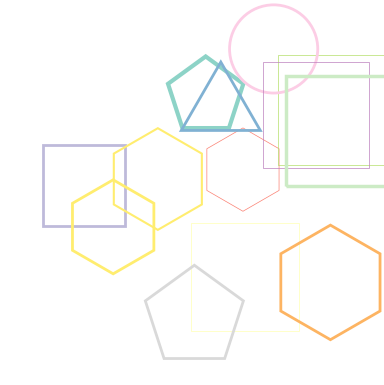[{"shape": "pentagon", "thickness": 3, "radius": 0.51, "center": [0.534, 0.751]}, {"shape": "square", "thickness": 0.5, "radius": 0.7, "center": [0.636, 0.281]}, {"shape": "square", "thickness": 2, "radius": 0.53, "center": [0.217, 0.518]}, {"shape": "hexagon", "thickness": 0.5, "radius": 0.54, "center": [0.631, 0.56]}, {"shape": "triangle", "thickness": 2, "radius": 0.59, "center": [0.574, 0.72]}, {"shape": "hexagon", "thickness": 2, "radius": 0.74, "center": [0.858, 0.266]}, {"shape": "square", "thickness": 0.5, "radius": 0.72, "center": [0.867, 0.714]}, {"shape": "circle", "thickness": 2, "radius": 0.57, "center": [0.711, 0.873]}, {"shape": "pentagon", "thickness": 2, "radius": 0.67, "center": [0.505, 0.177]}, {"shape": "square", "thickness": 0.5, "radius": 0.69, "center": [0.82, 0.702]}, {"shape": "square", "thickness": 2.5, "radius": 0.71, "center": [0.887, 0.659]}, {"shape": "hexagon", "thickness": 1.5, "radius": 0.66, "center": [0.41, 0.535]}, {"shape": "hexagon", "thickness": 2, "radius": 0.61, "center": [0.294, 0.411]}]